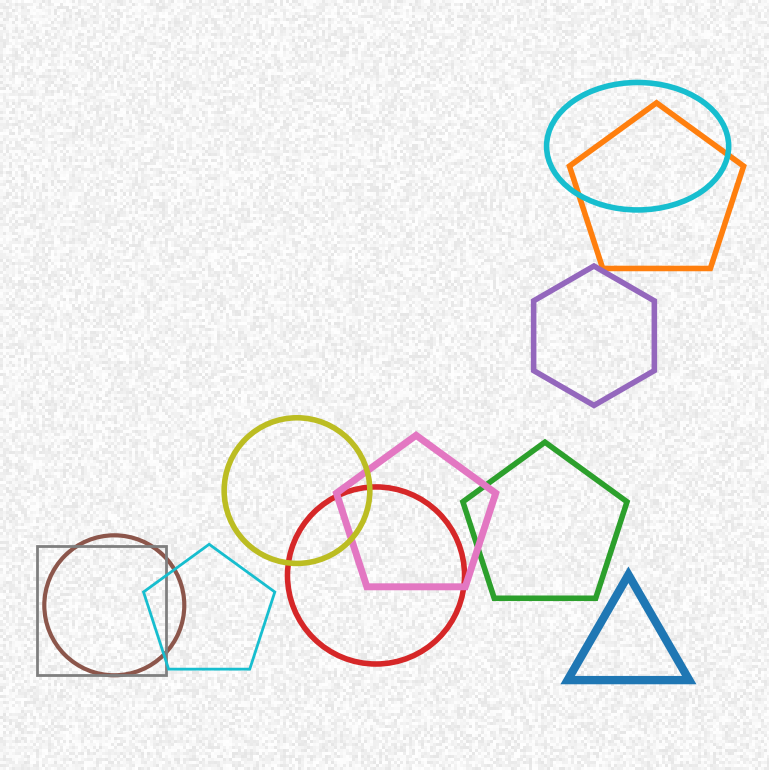[{"shape": "triangle", "thickness": 3, "radius": 0.46, "center": [0.816, 0.162]}, {"shape": "pentagon", "thickness": 2, "radius": 0.59, "center": [0.853, 0.748]}, {"shape": "pentagon", "thickness": 2, "radius": 0.56, "center": [0.708, 0.314]}, {"shape": "circle", "thickness": 2, "radius": 0.57, "center": [0.488, 0.253]}, {"shape": "hexagon", "thickness": 2, "radius": 0.45, "center": [0.771, 0.564]}, {"shape": "circle", "thickness": 1.5, "radius": 0.45, "center": [0.148, 0.214]}, {"shape": "pentagon", "thickness": 2.5, "radius": 0.54, "center": [0.54, 0.326]}, {"shape": "square", "thickness": 1, "radius": 0.42, "center": [0.132, 0.207]}, {"shape": "circle", "thickness": 2, "radius": 0.47, "center": [0.386, 0.363]}, {"shape": "oval", "thickness": 2, "radius": 0.59, "center": [0.828, 0.81]}, {"shape": "pentagon", "thickness": 1, "radius": 0.45, "center": [0.272, 0.204]}]